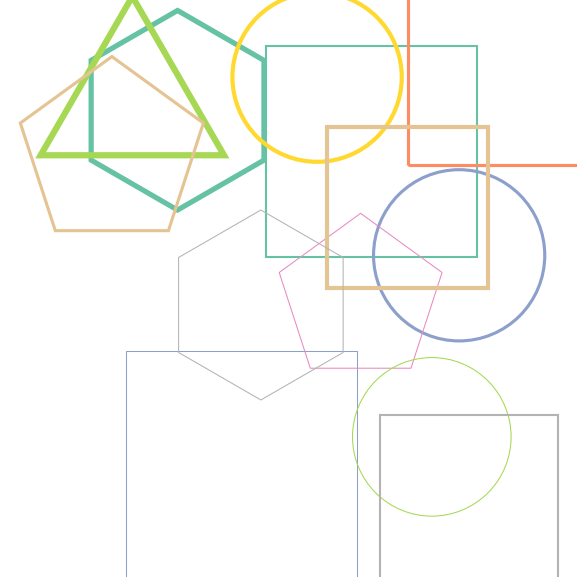[{"shape": "hexagon", "thickness": 2.5, "radius": 0.86, "center": [0.307, 0.808]}, {"shape": "square", "thickness": 1, "radius": 0.92, "center": [0.643, 0.737]}, {"shape": "square", "thickness": 1.5, "radius": 0.9, "center": [0.888, 0.894]}, {"shape": "square", "thickness": 0.5, "radius": 1.0, "center": [0.418, 0.191]}, {"shape": "circle", "thickness": 1.5, "radius": 0.74, "center": [0.795, 0.557]}, {"shape": "pentagon", "thickness": 0.5, "radius": 0.74, "center": [0.624, 0.481]}, {"shape": "circle", "thickness": 0.5, "radius": 0.69, "center": [0.748, 0.243]}, {"shape": "triangle", "thickness": 3, "radius": 0.92, "center": [0.229, 0.822]}, {"shape": "circle", "thickness": 2, "radius": 0.73, "center": [0.549, 0.866]}, {"shape": "square", "thickness": 2, "radius": 0.7, "center": [0.706, 0.639]}, {"shape": "pentagon", "thickness": 1.5, "radius": 0.83, "center": [0.194, 0.735]}, {"shape": "hexagon", "thickness": 0.5, "radius": 0.82, "center": [0.452, 0.471]}, {"shape": "square", "thickness": 1, "radius": 0.77, "center": [0.813, 0.126]}]